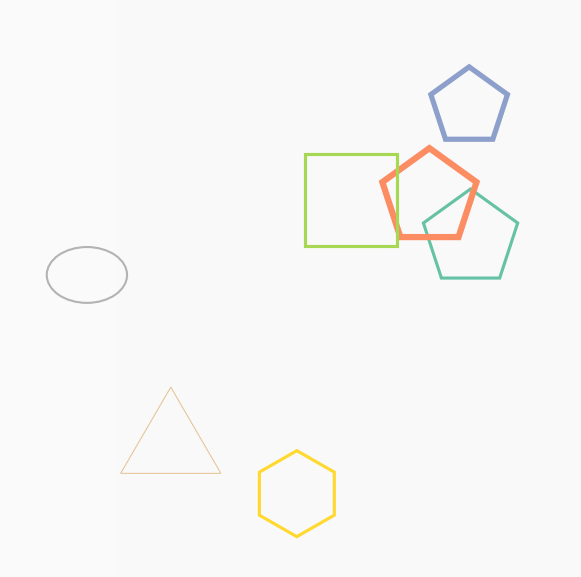[{"shape": "pentagon", "thickness": 1.5, "radius": 0.43, "center": [0.81, 0.587]}, {"shape": "pentagon", "thickness": 3, "radius": 0.43, "center": [0.739, 0.657]}, {"shape": "pentagon", "thickness": 2.5, "radius": 0.35, "center": [0.807, 0.814]}, {"shape": "square", "thickness": 1.5, "radius": 0.4, "center": [0.604, 0.653]}, {"shape": "hexagon", "thickness": 1.5, "radius": 0.37, "center": [0.511, 0.144]}, {"shape": "triangle", "thickness": 0.5, "radius": 0.5, "center": [0.294, 0.229]}, {"shape": "oval", "thickness": 1, "radius": 0.35, "center": [0.15, 0.523]}]